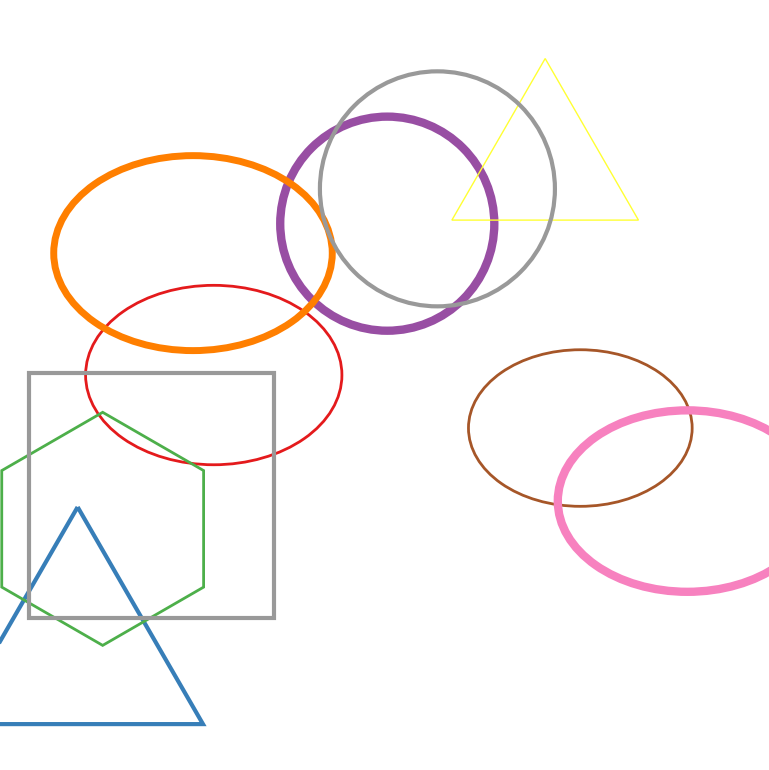[{"shape": "oval", "thickness": 1, "radius": 0.83, "center": [0.278, 0.513]}, {"shape": "triangle", "thickness": 1.5, "radius": 0.94, "center": [0.101, 0.154]}, {"shape": "hexagon", "thickness": 1, "radius": 0.76, "center": [0.133, 0.313]}, {"shape": "circle", "thickness": 3, "radius": 0.7, "center": [0.503, 0.71]}, {"shape": "oval", "thickness": 2.5, "radius": 0.9, "center": [0.251, 0.671]}, {"shape": "triangle", "thickness": 0.5, "radius": 0.7, "center": [0.708, 0.784]}, {"shape": "oval", "thickness": 1, "radius": 0.73, "center": [0.754, 0.444]}, {"shape": "oval", "thickness": 3, "radius": 0.84, "center": [0.893, 0.349]}, {"shape": "circle", "thickness": 1.5, "radius": 0.76, "center": [0.568, 0.755]}, {"shape": "square", "thickness": 1.5, "radius": 0.8, "center": [0.197, 0.356]}]